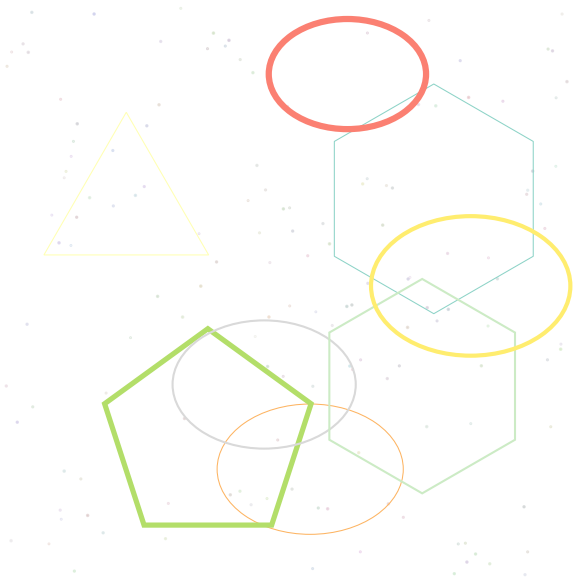[{"shape": "hexagon", "thickness": 0.5, "radius": 0.99, "center": [0.751, 0.655]}, {"shape": "triangle", "thickness": 0.5, "radius": 0.82, "center": [0.219, 0.64]}, {"shape": "oval", "thickness": 3, "radius": 0.68, "center": [0.602, 0.871]}, {"shape": "oval", "thickness": 0.5, "radius": 0.81, "center": [0.537, 0.187]}, {"shape": "pentagon", "thickness": 2.5, "radius": 0.94, "center": [0.36, 0.242]}, {"shape": "oval", "thickness": 1, "radius": 0.79, "center": [0.457, 0.333]}, {"shape": "hexagon", "thickness": 1, "radius": 0.93, "center": [0.731, 0.33]}, {"shape": "oval", "thickness": 2, "radius": 0.86, "center": [0.815, 0.504]}]